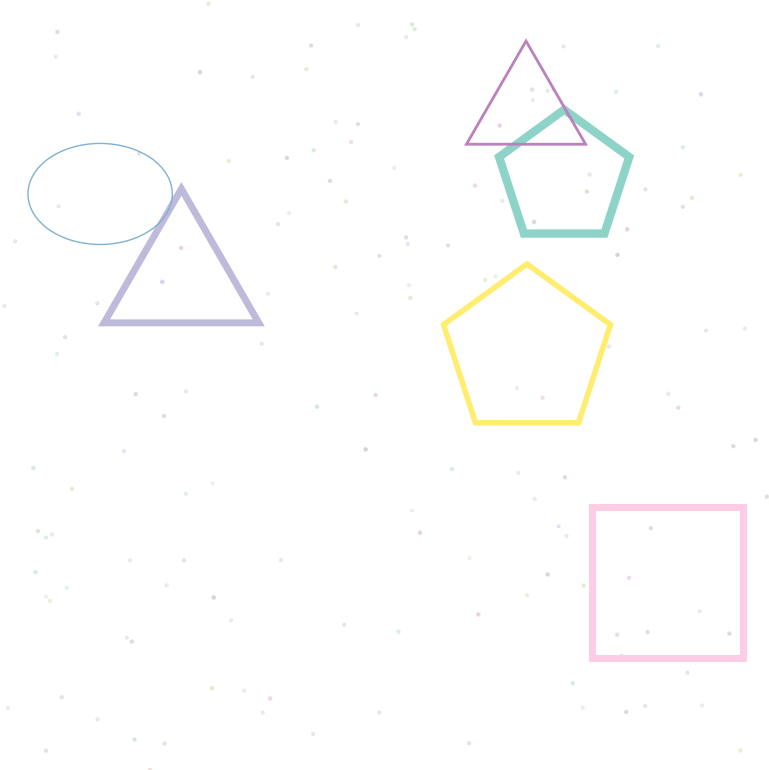[{"shape": "pentagon", "thickness": 3, "radius": 0.44, "center": [0.733, 0.769]}, {"shape": "triangle", "thickness": 2.5, "radius": 0.58, "center": [0.236, 0.639]}, {"shape": "oval", "thickness": 0.5, "radius": 0.47, "center": [0.13, 0.748]}, {"shape": "square", "thickness": 2.5, "radius": 0.49, "center": [0.867, 0.244]}, {"shape": "triangle", "thickness": 1, "radius": 0.45, "center": [0.683, 0.857]}, {"shape": "pentagon", "thickness": 2, "radius": 0.57, "center": [0.684, 0.543]}]